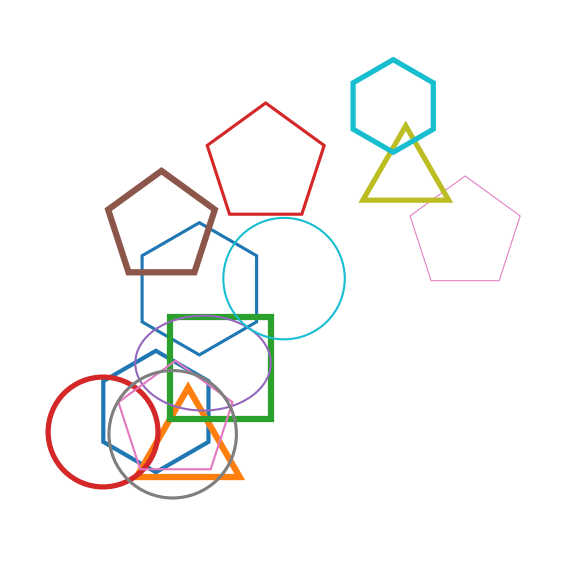[{"shape": "hexagon", "thickness": 2, "radius": 0.53, "center": [0.27, 0.287]}, {"shape": "hexagon", "thickness": 1.5, "radius": 0.57, "center": [0.345, 0.499]}, {"shape": "triangle", "thickness": 3, "radius": 0.52, "center": [0.326, 0.225]}, {"shape": "square", "thickness": 3, "radius": 0.44, "center": [0.382, 0.362]}, {"shape": "circle", "thickness": 2.5, "radius": 0.48, "center": [0.178, 0.251]}, {"shape": "pentagon", "thickness": 1.5, "radius": 0.53, "center": [0.46, 0.714]}, {"shape": "oval", "thickness": 1, "radius": 0.59, "center": [0.352, 0.37]}, {"shape": "pentagon", "thickness": 3, "radius": 0.49, "center": [0.28, 0.606]}, {"shape": "pentagon", "thickness": 0.5, "radius": 0.5, "center": [0.805, 0.594]}, {"shape": "pentagon", "thickness": 1, "radius": 0.52, "center": [0.304, 0.271]}, {"shape": "circle", "thickness": 1.5, "radius": 0.55, "center": [0.299, 0.247]}, {"shape": "triangle", "thickness": 2.5, "radius": 0.43, "center": [0.703, 0.695]}, {"shape": "circle", "thickness": 1, "radius": 0.53, "center": [0.492, 0.517]}, {"shape": "hexagon", "thickness": 2.5, "radius": 0.4, "center": [0.681, 0.816]}]